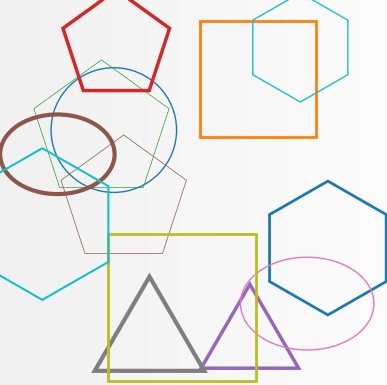[{"shape": "hexagon", "thickness": 2, "radius": 0.87, "center": [0.846, 0.356]}, {"shape": "circle", "thickness": 1, "radius": 0.81, "center": [0.294, 0.662]}, {"shape": "square", "thickness": 2, "radius": 0.75, "center": [0.666, 0.796]}, {"shape": "pentagon", "thickness": 0.5, "radius": 0.92, "center": [0.262, 0.661]}, {"shape": "pentagon", "thickness": 2.5, "radius": 0.72, "center": [0.3, 0.882]}, {"shape": "triangle", "thickness": 2.5, "radius": 0.73, "center": [0.645, 0.116]}, {"shape": "pentagon", "thickness": 0.5, "radius": 0.85, "center": [0.319, 0.479]}, {"shape": "oval", "thickness": 3, "radius": 0.74, "center": [0.148, 0.599]}, {"shape": "oval", "thickness": 1, "radius": 0.86, "center": [0.793, 0.211]}, {"shape": "triangle", "thickness": 3, "radius": 0.82, "center": [0.386, 0.118]}, {"shape": "square", "thickness": 2, "radius": 0.95, "center": [0.469, 0.201]}, {"shape": "hexagon", "thickness": 1.5, "radius": 0.98, "center": [0.109, 0.418]}, {"shape": "hexagon", "thickness": 1, "radius": 0.71, "center": [0.775, 0.877]}]